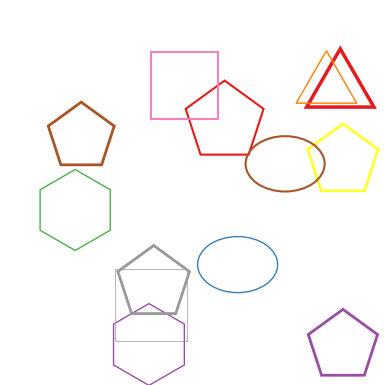[{"shape": "pentagon", "thickness": 1.5, "radius": 0.53, "center": [0.583, 0.684]}, {"shape": "triangle", "thickness": 2.5, "radius": 0.5, "center": [0.884, 0.772]}, {"shape": "oval", "thickness": 1, "radius": 0.52, "center": [0.617, 0.313]}, {"shape": "hexagon", "thickness": 1, "radius": 0.53, "center": [0.195, 0.455]}, {"shape": "hexagon", "thickness": 1, "radius": 0.53, "center": [0.387, 0.105]}, {"shape": "pentagon", "thickness": 2, "radius": 0.47, "center": [0.891, 0.102]}, {"shape": "triangle", "thickness": 1, "radius": 0.45, "center": [0.848, 0.777]}, {"shape": "pentagon", "thickness": 2, "radius": 0.48, "center": [0.891, 0.582]}, {"shape": "oval", "thickness": 1.5, "radius": 0.51, "center": [0.741, 0.574]}, {"shape": "pentagon", "thickness": 2, "radius": 0.45, "center": [0.211, 0.645]}, {"shape": "square", "thickness": 1.5, "radius": 0.44, "center": [0.478, 0.778]}, {"shape": "square", "thickness": 0.5, "radius": 0.47, "center": [0.393, 0.209]}, {"shape": "pentagon", "thickness": 2, "radius": 0.49, "center": [0.399, 0.265]}]